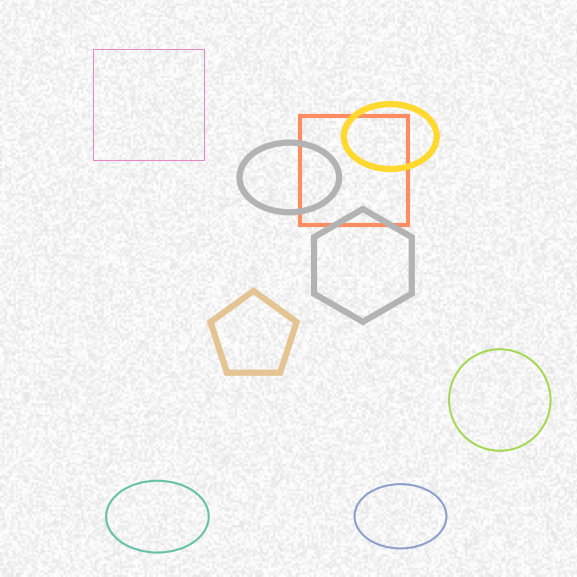[{"shape": "oval", "thickness": 1, "radius": 0.44, "center": [0.273, 0.105]}, {"shape": "square", "thickness": 2, "radius": 0.47, "center": [0.613, 0.704]}, {"shape": "oval", "thickness": 1, "radius": 0.4, "center": [0.694, 0.105]}, {"shape": "square", "thickness": 0.5, "radius": 0.48, "center": [0.257, 0.818]}, {"shape": "circle", "thickness": 1, "radius": 0.44, "center": [0.865, 0.307]}, {"shape": "oval", "thickness": 3, "radius": 0.4, "center": [0.676, 0.763]}, {"shape": "pentagon", "thickness": 3, "radius": 0.39, "center": [0.439, 0.417]}, {"shape": "hexagon", "thickness": 3, "radius": 0.49, "center": [0.628, 0.54]}, {"shape": "oval", "thickness": 3, "radius": 0.43, "center": [0.501, 0.692]}]